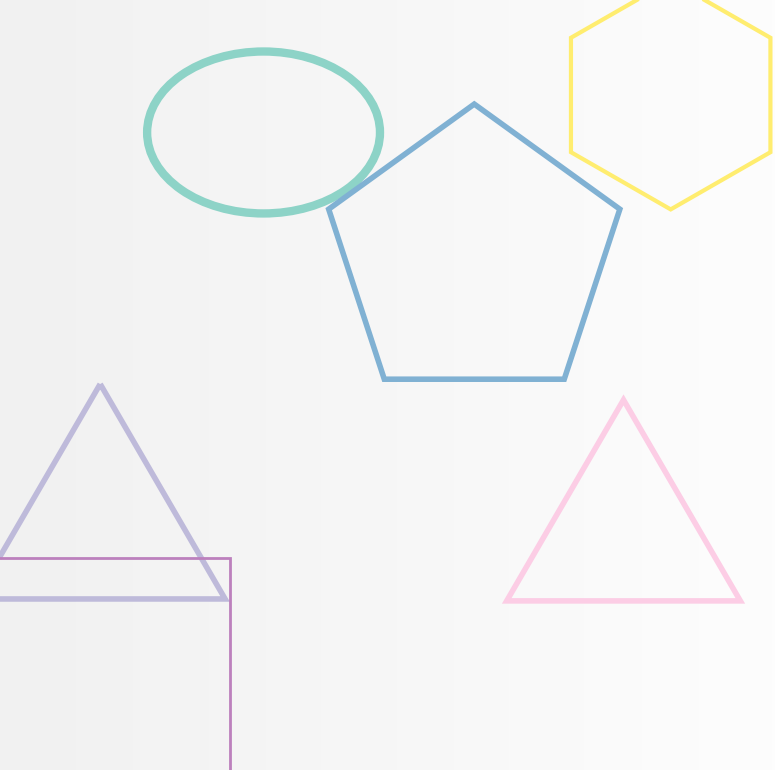[{"shape": "oval", "thickness": 3, "radius": 0.75, "center": [0.34, 0.828]}, {"shape": "triangle", "thickness": 2, "radius": 0.93, "center": [0.129, 0.315]}, {"shape": "pentagon", "thickness": 2, "radius": 0.99, "center": [0.612, 0.667]}, {"shape": "triangle", "thickness": 2, "radius": 0.87, "center": [0.805, 0.307]}, {"shape": "square", "thickness": 1, "radius": 0.76, "center": [0.144, 0.122]}, {"shape": "hexagon", "thickness": 1.5, "radius": 0.74, "center": [0.865, 0.877]}]